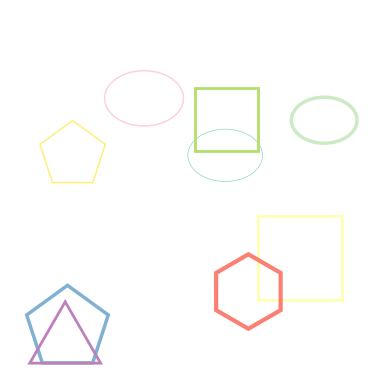[{"shape": "oval", "thickness": 0.5, "radius": 0.49, "center": [0.585, 0.596]}, {"shape": "square", "thickness": 2, "radius": 0.54, "center": [0.779, 0.33]}, {"shape": "hexagon", "thickness": 3, "radius": 0.48, "center": [0.645, 0.243]}, {"shape": "pentagon", "thickness": 2.5, "radius": 0.56, "center": [0.175, 0.147]}, {"shape": "square", "thickness": 2, "radius": 0.41, "center": [0.588, 0.69]}, {"shape": "oval", "thickness": 1, "radius": 0.51, "center": [0.374, 0.745]}, {"shape": "triangle", "thickness": 2, "radius": 0.53, "center": [0.169, 0.11]}, {"shape": "oval", "thickness": 2.5, "radius": 0.43, "center": [0.842, 0.688]}, {"shape": "pentagon", "thickness": 1, "radius": 0.45, "center": [0.189, 0.598]}]